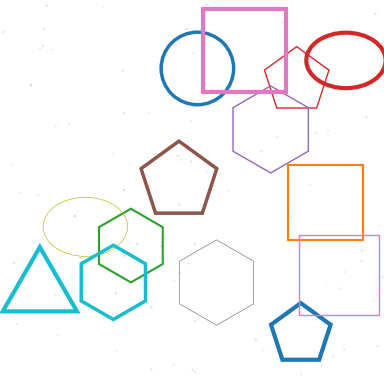[{"shape": "pentagon", "thickness": 3, "radius": 0.41, "center": [0.781, 0.131]}, {"shape": "circle", "thickness": 2.5, "radius": 0.47, "center": [0.513, 0.822]}, {"shape": "square", "thickness": 1.5, "radius": 0.49, "center": [0.845, 0.473]}, {"shape": "hexagon", "thickness": 1.5, "radius": 0.48, "center": [0.34, 0.362]}, {"shape": "oval", "thickness": 3, "radius": 0.51, "center": [0.899, 0.843]}, {"shape": "pentagon", "thickness": 1, "radius": 0.44, "center": [0.771, 0.791]}, {"shape": "hexagon", "thickness": 1, "radius": 0.56, "center": [0.703, 0.664]}, {"shape": "pentagon", "thickness": 2.5, "radius": 0.52, "center": [0.465, 0.53]}, {"shape": "square", "thickness": 1, "radius": 0.52, "center": [0.881, 0.286]}, {"shape": "square", "thickness": 3, "radius": 0.54, "center": [0.635, 0.869]}, {"shape": "hexagon", "thickness": 0.5, "radius": 0.55, "center": [0.562, 0.266]}, {"shape": "oval", "thickness": 0.5, "radius": 0.55, "center": [0.222, 0.411]}, {"shape": "hexagon", "thickness": 2.5, "radius": 0.48, "center": [0.294, 0.267]}, {"shape": "triangle", "thickness": 3, "radius": 0.56, "center": [0.104, 0.247]}]